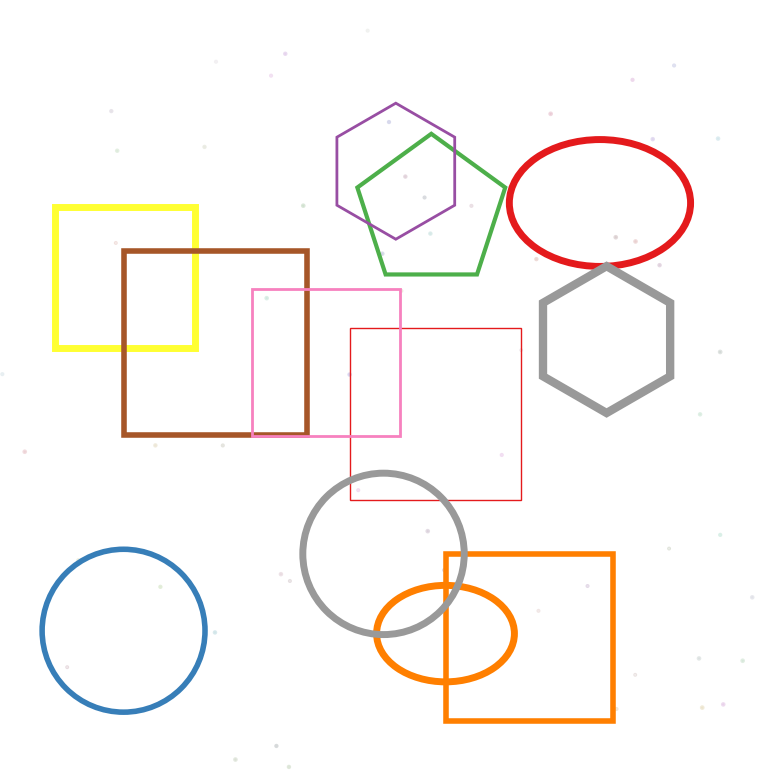[{"shape": "oval", "thickness": 2.5, "radius": 0.59, "center": [0.779, 0.736]}, {"shape": "square", "thickness": 0.5, "radius": 0.56, "center": [0.566, 0.462]}, {"shape": "circle", "thickness": 2, "radius": 0.53, "center": [0.16, 0.181]}, {"shape": "pentagon", "thickness": 1.5, "radius": 0.5, "center": [0.56, 0.725]}, {"shape": "hexagon", "thickness": 1, "radius": 0.44, "center": [0.514, 0.778]}, {"shape": "square", "thickness": 2, "radius": 0.54, "center": [0.688, 0.172]}, {"shape": "oval", "thickness": 2.5, "radius": 0.45, "center": [0.579, 0.177]}, {"shape": "square", "thickness": 2.5, "radius": 0.46, "center": [0.162, 0.639]}, {"shape": "square", "thickness": 2, "radius": 0.6, "center": [0.28, 0.555]}, {"shape": "square", "thickness": 1, "radius": 0.48, "center": [0.423, 0.529]}, {"shape": "hexagon", "thickness": 3, "radius": 0.48, "center": [0.788, 0.559]}, {"shape": "circle", "thickness": 2.5, "radius": 0.52, "center": [0.498, 0.281]}]